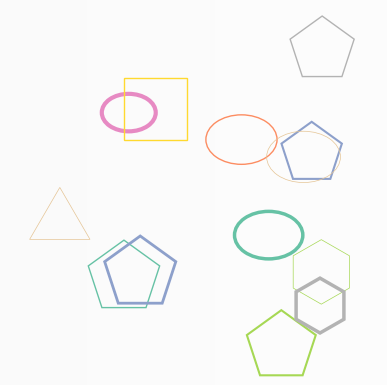[{"shape": "pentagon", "thickness": 1, "radius": 0.48, "center": [0.32, 0.279]}, {"shape": "oval", "thickness": 2.5, "radius": 0.44, "center": [0.693, 0.389]}, {"shape": "oval", "thickness": 1, "radius": 0.46, "center": [0.623, 0.637]}, {"shape": "pentagon", "thickness": 1.5, "radius": 0.41, "center": [0.804, 0.602]}, {"shape": "pentagon", "thickness": 2, "radius": 0.48, "center": [0.362, 0.291]}, {"shape": "oval", "thickness": 3, "radius": 0.35, "center": [0.332, 0.708]}, {"shape": "pentagon", "thickness": 1.5, "radius": 0.47, "center": [0.726, 0.101]}, {"shape": "hexagon", "thickness": 0.5, "radius": 0.42, "center": [0.829, 0.294]}, {"shape": "square", "thickness": 1, "radius": 0.4, "center": [0.401, 0.717]}, {"shape": "triangle", "thickness": 0.5, "radius": 0.45, "center": [0.154, 0.423]}, {"shape": "oval", "thickness": 0.5, "radius": 0.48, "center": [0.783, 0.592]}, {"shape": "hexagon", "thickness": 2.5, "radius": 0.36, "center": [0.826, 0.206]}, {"shape": "pentagon", "thickness": 1, "radius": 0.43, "center": [0.831, 0.871]}]